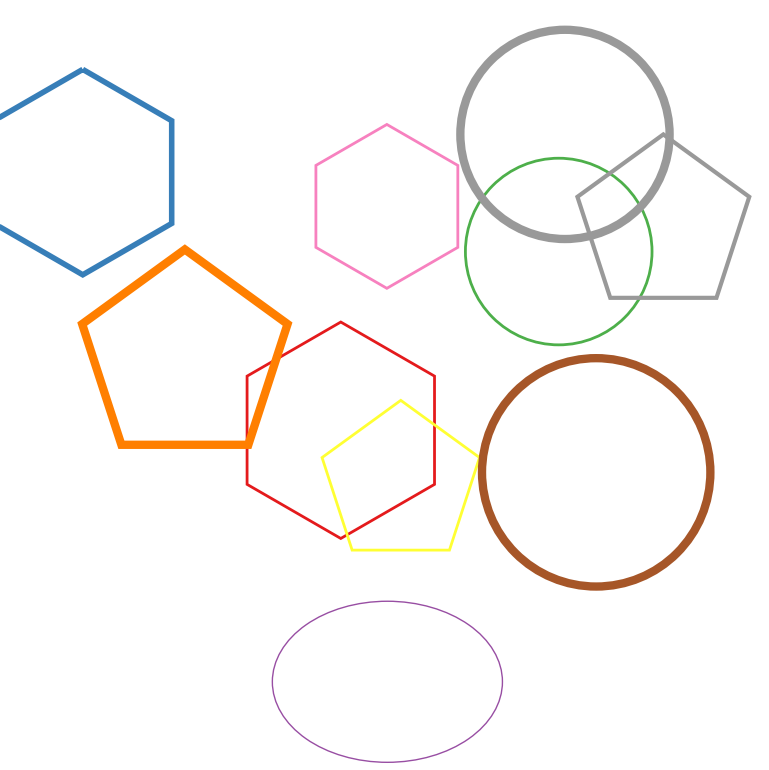[{"shape": "hexagon", "thickness": 1, "radius": 0.7, "center": [0.443, 0.441]}, {"shape": "hexagon", "thickness": 2, "radius": 0.67, "center": [0.107, 0.777]}, {"shape": "circle", "thickness": 1, "radius": 0.61, "center": [0.726, 0.673]}, {"shape": "oval", "thickness": 0.5, "radius": 0.75, "center": [0.503, 0.115]}, {"shape": "pentagon", "thickness": 3, "radius": 0.7, "center": [0.24, 0.536]}, {"shape": "pentagon", "thickness": 1, "radius": 0.54, "center": [0.521, 0.373]}, {"shape": "circle", "thickness": 3, "radius": 0.74, "center": [0.774, 0.387]}, {"shape": "hexagon", "thickness": 1, "radius": 0.53, "center": [0.502, 0.732]}, {"shape": "circle", "thickness": 3, "radius": 0.68, "center": [0.734, 0.825]}, {"shape": "pentagon", "thickness": 1.5, "radius": 0.59, "center": [0.861, 0.708]}]